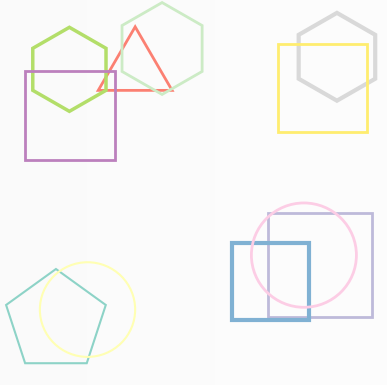[{"shape": "pentagon", "thickness": 1.5, "radius": 0.68, "center": [0.144, 0.166]}, {"shape": "circle", "thickness": 1.5, "radius": 0.61, "center": [0.226, 0.196]}, {"shape": "square", "thickness": 2, "radius": 0.67, "center": [0.825, 0.312]}, {"shape": "triangle", "thickness": 2, "radius": 0.55, "center": [0.349, 0.82]}, {"shape": "square", "thickness": 3, "radius": 0.5, "center": [0.698, 0.269]}, {"shape": "hexagon", "thickness": 2.5, "radius": 0.55, "center": [0.179, 0.82]}, {"shape": "circle", "thickness": 2, "radius": 0.68, "center": [0.784, 0.337]}, {"shape": "hexagon", "thickness": 3, "radius": 0.57, "center": [0.87, 0.853]}, {"shape": "square", "thickness": 2, "radius": 0.58, "center": [0.181, 0.701]}, {"shape": "hexagon", "thickness": 2, "radius": 0.6, "center": [0.418, 0.874]}, {"shape": "square", "thickness": 2, "radius": 0.57, "center": [0.832, 0.771]}]